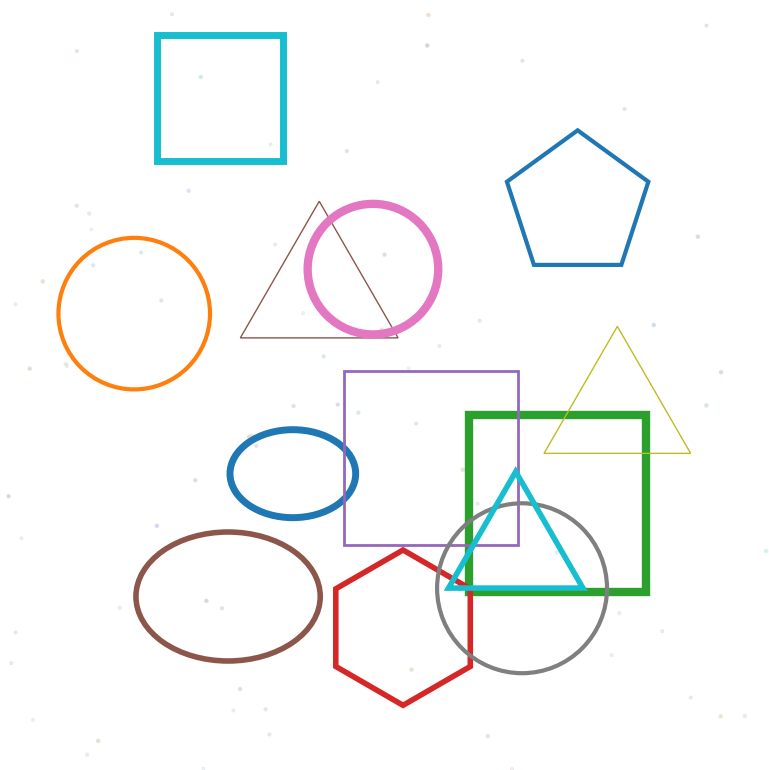[{"shape": "pentagon", "thickness": 1.5, "radius": 0.48, "center": [0.75, 0.734]}, {"shape": "oval", "thickness": 2.5, "radius": 0.41, "center": [0.38, 0.385]}, {"shape": "circle", "thickness": 1.5, "radius": 0.49, "center": [0.174, 0.593]}, {"shape": "square", "thickness": 3, "radius": 0.57, "center": [0.724, 0.346]}, {"shape": "hexagon", "thickness": 2, "radius": 0.5, "center": [0.523, 0.185]}, {"shape": "square", "thickness": 1, "radius": 0.57, "center": [0.56, 0.405]}, {"shape": "triangle", "thickness": 0.5, "radius": 0.59, "center": [0.415, 0.62]}, {"shape": "oval", "thickness": 2, "radius": 0.6, "center": [0.296, 0.225]}, {"shape": "circle", "thickness": 3, "radius": 0.42, "center": [0.484, 0.65]}, {"shape": "circle", "thickness": 1.5, "radius": 0.55, "center": [0.678, 0.236]}, {"shape": "triangle", "thickness": 0.5, "radius": 0.55, "center": [0.802, 0.466]}, {"shape": "triangle", "thickness": 2, "radius": 0.5, "center": [0.67, 0.287]}, {"shape": "square", "thickness": 2.5, "radius": 0.41, "center": [0.286, 0.873]}]